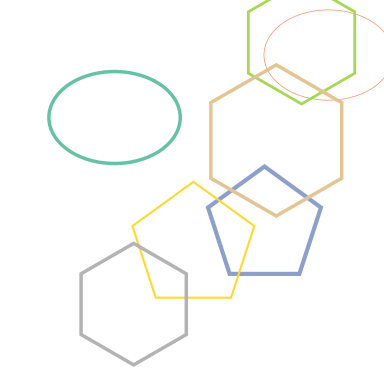[{"shape": "oval", "thickness": 2.5, "radius": 0.85, "center": [0.298, 0.695]}, {"shape": "oval", "thickness": 0.5, "radius": 0.84, "center": [0.853, 0.857]}, {"shape": "pentagon", "thickness": 3, "radius": 0.77, "center": [0.687, 0.413]}, {"shape": "hexagon", "thickness": 2, "radius": 0.8, "center": [0.783, 0.89]}, {"shape": "pentagon", "thickness": 1.5, "radius": 0.83, "center": [0.502, 0.361]}, {"shape": "hexagon", "thickness": 2.5, "radius": 0.98, "center": [0.718, 0.635]}, {"shape": "hexagon", "thickness": 2.5, "radius": 0.79, "center": [0.347, 0.21]}]